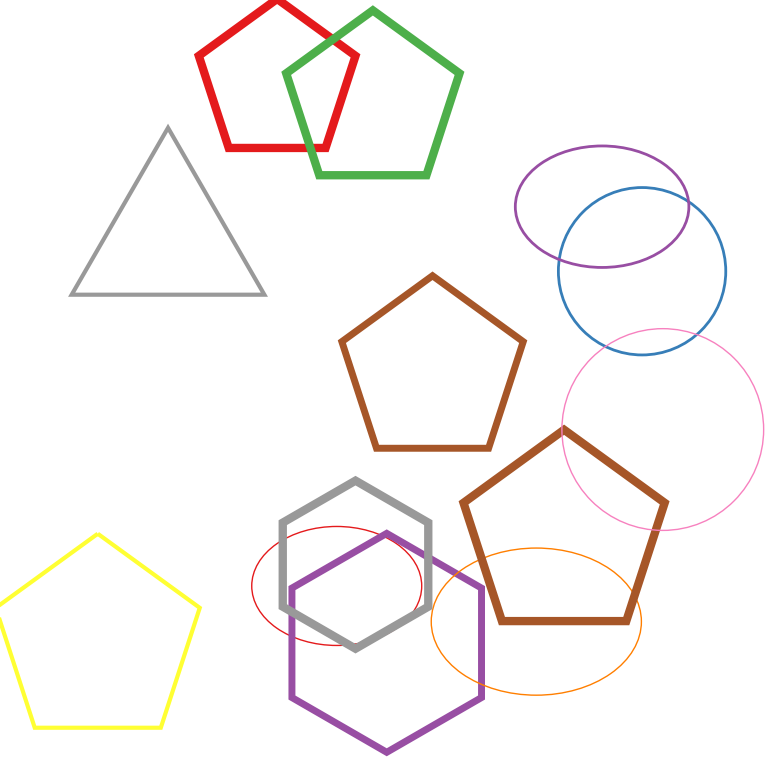[{"shape": "pentagon", "thickness": 3, "radius": 0.53, "center": [0.36, 0.894]}, {"shape": "oval", "thickness": 0.5, "radius": 0.55, "center": [0.437, 0.239]}, {"shape": "circle", "thickness": 1, "radius": 0.54, "center": [0.834, 0.648]}, {"shape": "pentagon", "thickness": 3, "radius": 0.59, "center": [0.484, 0.868]}, {"shape": "oval", "thickness": 1, "radius": 0.56, "center": [0.782, 0.732]}, {"shape": "hexagon", "thickness": 2.5, "radius": 0.71, "center": [0.502, 0.165]}, {"shape": "oval", "thickness": 0.5, "radius": 0.68, "center": [0.697, 0.193]}, {"shape": "pentagon", "thickness": 1.5, "radius": 0.7, "center": [0.127, 0.168]}, {"shape": "pentagon", "thickness": 3, "radius": 0.69, "center": [0.733, 0.305]}, {"shape": "pentagon", "thickness": 2.5, "radius": 0.62, "center": [0.562, 0.518]}, {"shape": "circle", "thickness": 0.5, "radius": 0.66, "center": [0.861, 0.442]}, {"shape": "hexagon", "thickness": 3, "radius": 0.55, "center": [0.462, 0.267]}, {"shape": "triangle", "thickness": 1.5, "radius": 0.72, "center": [0.218, 0.69]}]